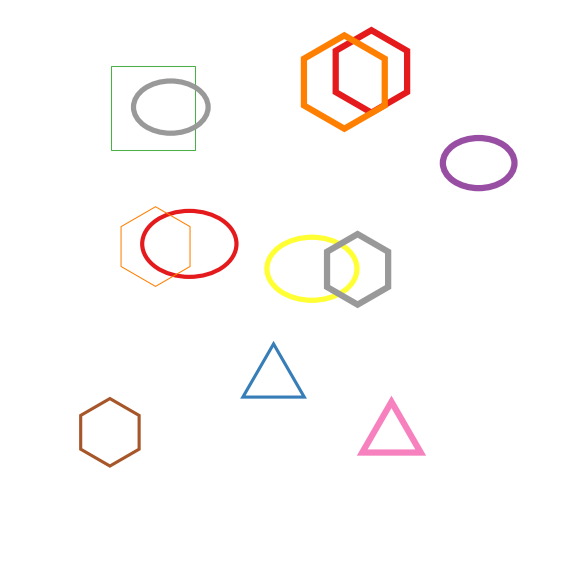[{"shape": "oval", "thickness": 2, "radius": 0.41, "center": [0.328, 0.577]}, {"shape": "hexagon", "thickness": 3, "radius": 0.36, "center": [0.643, 0.875]}, {"shape": "triangle", "thickness": 1.5, "radius": 0.31, "center": [0.474, 0.342]}, {"shape": "square", "thickness": 0.5, "radius": 0.36, "center": [0.266, 0.813]}, {"shape": "oval", "thickness": 3, "radius": 0.31, "center": [0.829, 0.717]}, {"shape": "hexagon", "thickness": 3, "radius": 0.4, "center": [0.596, 0.857]}, {"shape": "hexagon", "thickness": 0.5, "radius": 0.34, "center": [0.269, 0.572]}, {"shape": "oval", "thickness": 2.5, "radius": 0.39, "center": [0.54, 0.534]}, {"shape": "hexagon", "thickness": 1.5, "radius": 0.29, "center": [0.19, 0.251]}, {"shape": "triangle", "thickness": 3, "radius": 0.29, "center": [0.678, 0.245]}, {"shape": "hexagon", "thickness": 3, "radius": 0.31, "center": [0.619, 0.533]}, {"shape": "oval", "thickness": 2.5, "radius": 0.32, "center": [0.296, 0.814]}]